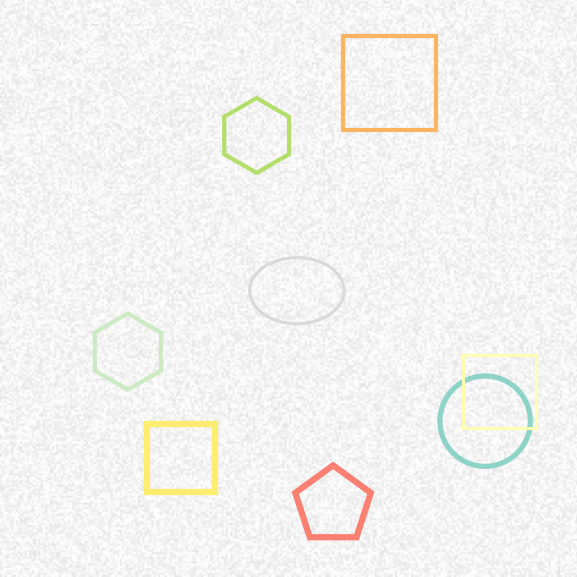[{"shape": "circle", "thickness": 2.5, "radius": 0.39, "center": [0.84, 0.27]}, {"shape": "square", "thickness": 1.5, "radius": 0.32, "center": [0.865, 0.321]}, {"shape": "pentagon", "thickness": 3, "radius": 0.34, "center": [0.577, 0.125]}, {"shape": "square", "thickness": 2, "radius": 0.41, "center": [0.674, 0.856]}, {"shape": "hexagon", "thickness": 2, "radius": 0.32, "center": [0.444, 0.765]}, {"shape": "oval", "thickness": 1.5, "radius": 0.41, "center": [0.514, 0.496]}, {"shape": "hexagon", "thickness": 2, "radius": 0.33, "center": [0.221, 0.39]}, {"shape": "square", "thickness": 3, "radius": 0.3, "center": [0.313, 0.206]}]